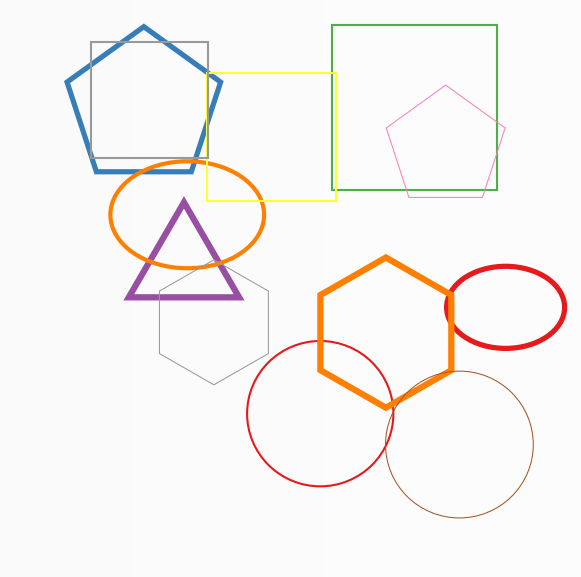[{"shape": "circle", "thickness": 1, "radius": 0.63, "center": [0.551, 0.283]}, {"shape": "oval", "thickness": 2.5, "radius": 0.51, "center": [0.87, 0.467]}, {"shape": "pentagon", "thickness": 2.5, "radius": 0.69, "center": [0.247, 0.814]}, {"shape": "square", "thickness": 1, "radius": 0.71, "center": [0.713, 0.813]}, {"shape": "triangle", "thickness": 3, "radius": 0.55, "center": [0.316, 0.539]}, {"shape": "oval", "thickness": 2, "radius": 0.66, "center": [0.322, 0.627]}, {"shape": "hexagon", "thickness": 3, "radius": 0.65, "center": [0.664, 0.423]}, {"shape": "square", "thickness": 1, "radius": 0.56, "center": [0.467, 0.762]}, {"shape": "circle", "thickness": 0.5, "radius": 0.64, "center": [0.79, 0.229]}, {"shape": "pentagon", "thickness": 0.5, "radius": 0.54, "center": [0.767, 0.744]}, {"shape": "square", "thickness": 1, "radius": 0.5, "center": [0.258, 0.827]}, {"shape": "hexagon", "thickness": 0.5, "radius": 0.54, "center": [0.368, 0.441]}]